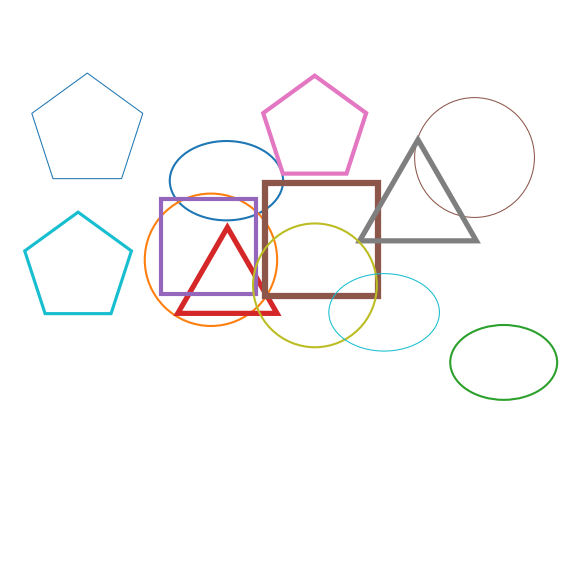[{"shape": "pentagon", "thickness": 0.5, "radius": 0.51, "center": [0.151, 0.772]}, {"shape": "oval", "thickness": 1, "radius": 0.49, "center": [0.392, 0.686]}, {"shape": "circle", "thickness": 1, "radius": 0.57, "center": [0.365, 0.549]}, {"shape": "oval", "thickness": 1, "radius": 0.46, "center": [0.872, 0.372]}, {"shape": "triangle", "thickness": 2.5, "radius": 0.5, "center": [0.394, 0.506]}, {"shape": "square", "thickness": 2, "radius": 0.41, "center": [0.361, 0.573]}, {"shape": "circle", "thickness": 0.5, "radius": 0.52, "center": [0.822, 0.726]}, {"shape": "square", "thickness": 3, "radius": 0.49, "center": [0.557, 0.584]}, {"shape": "pentagon", "thickness": 2, "radius": 0.47, "center": [0.545, 0.774]}, {"shape": "triangle", "thickness": 2.5, "radius": 0.58, "center": [0.724, 0.64]}, {"shape": "circle", "thickness": 1, "radius": 0.54, "center": [0.545, 0.505]}, {"shape": "oval", "thickness": 0.5, "radius": 0.48, "center": [0.665, 0.458]}, {"shape": "pentagon", "thickness": 1.5, "radius": 0.49, "center": [0.135, 0.535]}]